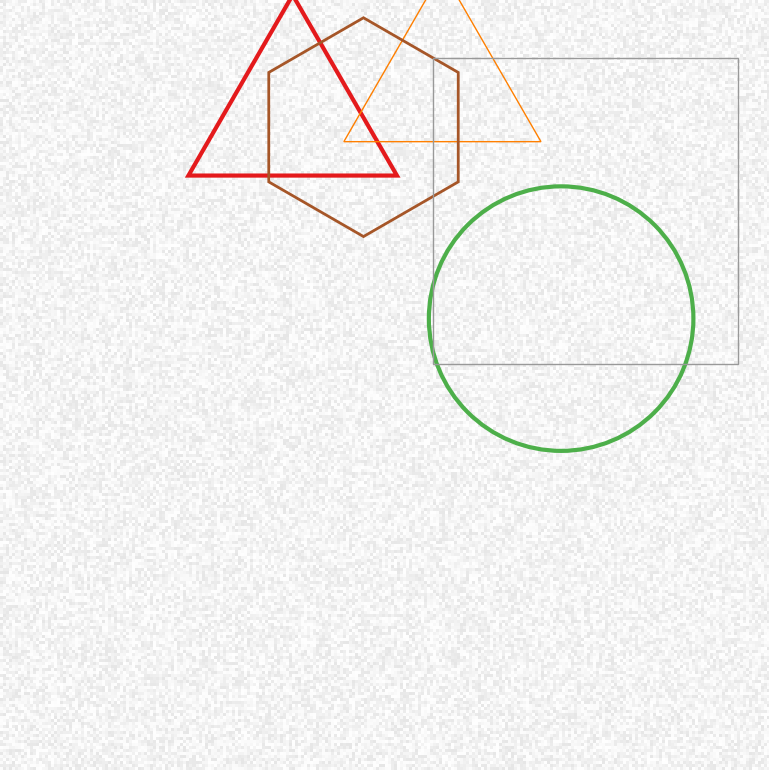[{"shape": "triangle", "thickness": 1.5, "radius": 0.78, "center": [0.38, 0.85]}, {"shape": "circle", "thickness": 1.5, "radius": 0.86, "center": [0.729, 0.586]}, {"shape": "triangle", "thickness": 0.5, "radius": 0.74, "center": [0.575, 0.89]}, {"shape": "hexagon", "thickness": 1, "radius": 0.71, "center": [0.472, 0.835]}, {"shape": "square", "thickness": 0.5, "radius": 0.99, "center": [0.76, 0.726]}]